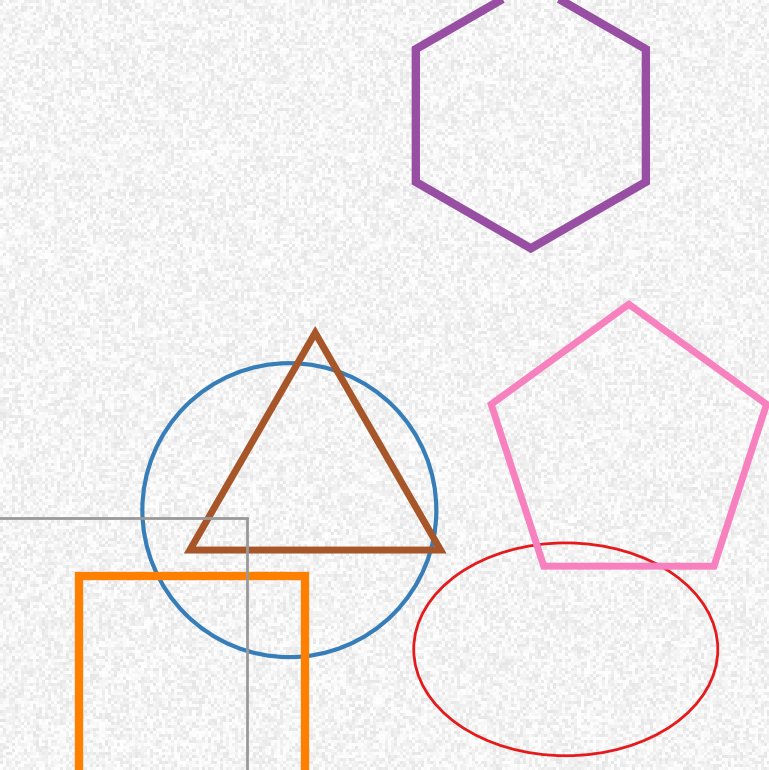[{"shape": "oval", "thickness": 1, "radius": 0.99, "center": [0.735, 0.157]}, {"shape": "circle", "thickness": 1.5, "radius": 0.95, "center": [0.376, 0.337]}, {"shape": "hexagon", "thickness": 3, "radius": 0.86, "center": [0.689, 0.85]}, {"shape": "square", "thickness": 3, "radius": 0.74, "center": [0.249, 0.105]}, {"shape": "triangle", "thickness": 2.5, "radius": 0.94, "center": [0.409, 0.38]}, {"shape": "pentagon", "thickness": 2.5, "radius": 0.94, "center": [0.817, 0.417]}, {"shape": "square", "thickness": 1, "radius": 0.96, "center": [0.128, 0.135]}]